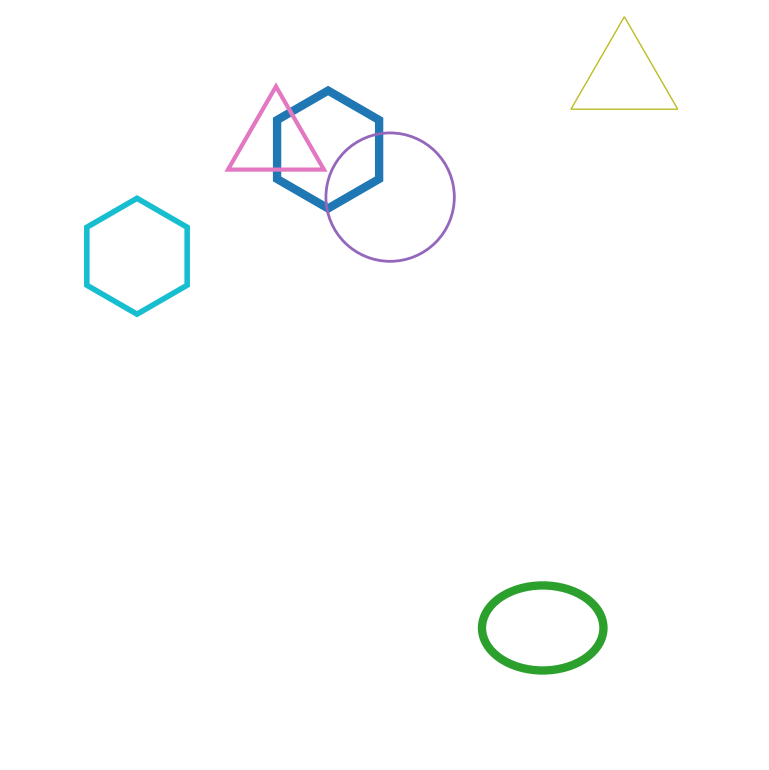[{"shape": "hexagon", "thickness": 3, "radius": 0.38, "center": [0.426, 0.806]}, {"shape": "oval", "thickness": 3, "radius": 0.39, "center": [0.705, 0.184]}, {"shape": "circle", "thickness": 1, "radius": 0.42, "center": [0.507, 0.744]}, {"shape": "triangle", "thickness": 1.5, "radius": 0.36, "center": [0.358, 0.816]}, {"shape": "triangle", "thickness": 0.5, "radius": 0.4, "center": [0.811, 0.898]}, {"shape": "hexagon", "thickness": 2, "radius": 0.38, "center": [0.178, 0.667]}]